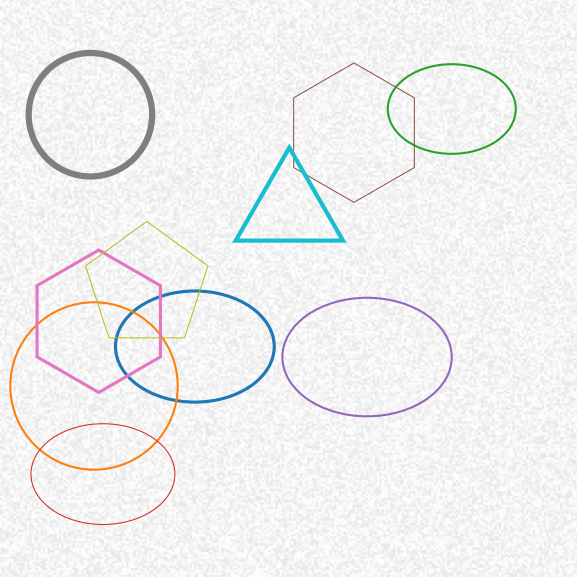[{"shape": "oval", "thickness": 1.5, "radius": 0.69, "center": [0.337, 0.399]}, {"shape": "circle", "thickness": 1, "radius": 0.72, "center": [0.163, 0.331]}, {"shape": "oval", "thickness": 1, "radius": 0.55, "center": [0.782, 0.81]}, {"shape": "oval", "thickness": 0.5, "radius": 0.62, "center": [0.178, 0.178]}, {"shape": "oval", "thickness": 1, "radius": 0.73, "center": [0.636, 0.381]}, {"shape": "hexagon", "thickness": 0.5, "radius": 0.6, "center": [0.613, 0.769]}, {"shape": "hexagon", "thickness": 1.5, "radius": 0.62, "center": [0.171, 0.443]}, {"shape": "circle", "thickness": 3, "radius": 0.53, "center": [0.157, 0.8]}, {"shape": "pentagon", "thickness": 0.5, "radius": 0.56, "center": [0.254, 0.504]}, {"shape": "triangle", "thickness": 2, "radius": 0.54, "center": [0.501, 0.636]}]